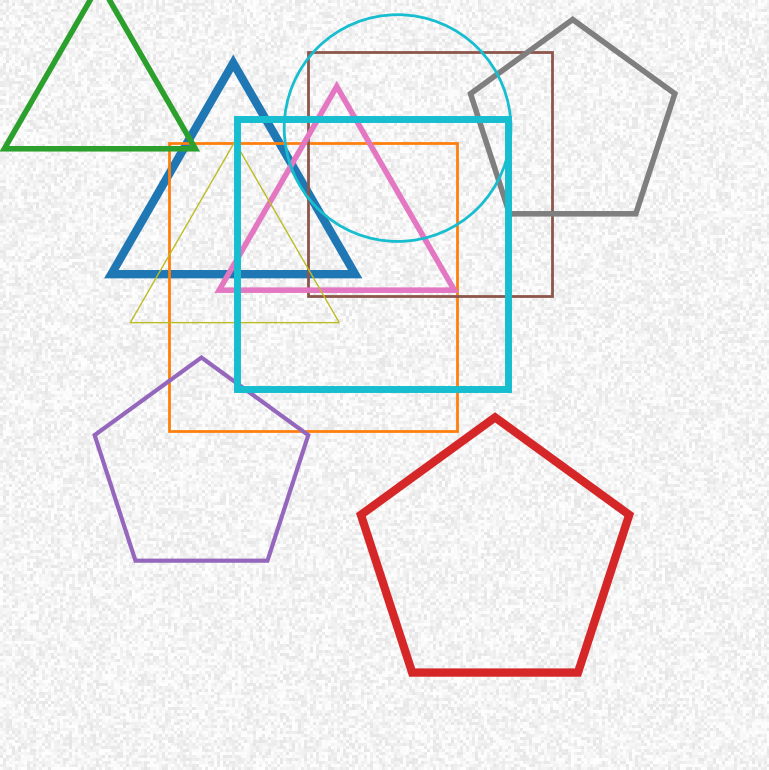[{"shape": "triangle", "thickness": 3, "radius": 0.91, "center": [0.303, 0.735]}, {"shape": "square", "thickness": 1, "radius": 0.94, "center": [0.407, 0.627]}, {"shape": "triangle", "thickness": 2, "radius": 0.72, "center": [0.13, 0.878]}, {"shape": "pentagon", "thickness": 3, "radius": 0.92, "center": [0.643, 0.275]}, {"shape": "pentagon", "thickness": 1.5, "radius": 0.73, "center": [0.262, 0.39]}, {"shape": "square", "thickness": 1, "radius": 0.79, "center": [0.558, 0.774]}, {"shape": "triangle", "thickness": 2, "radius": 0.88, "center": [0.437, 0.711]}, {"shape": "pentagon", "thickness": 2, "radius": 0.7, "center": [0.744, 0.835]}, {"shape": "triangle", "thickness": 0.5, "radius": 0.78, "center": [0.305, 0.659]}, {"shape": "circle", "thickness": 1, "radius": 0.74, "center": [0.516, 0.834]}, {"shape": "square", "thickness": 2.5, "radius": 0.88, "center": [0.484, 0.67]}]